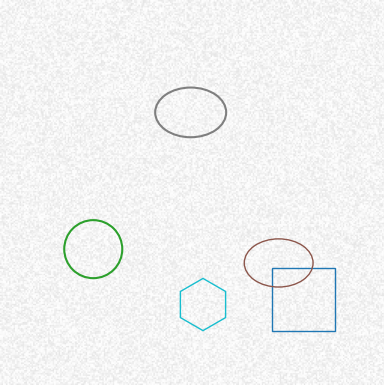[{"shape": "square", "thickness": 1, "radius": 0.41, "center": [0.787, 0.223]}, {"shape": "circle", "thickness": 1.5, "radius": 0.38, "center": [0.242, 0.353]}, {"shape": "oval", "thickness": 1, "radius": 0.45, "center": [0.724, 0.317]}, {"shape": "oval", "thickness": 1.5, "radius": 0.46, "center": [0.495, 0.708]}, {"shape": "hexagon", "thickness": 1, "radius": 0.34, "center": [0.527, 0.209]}]